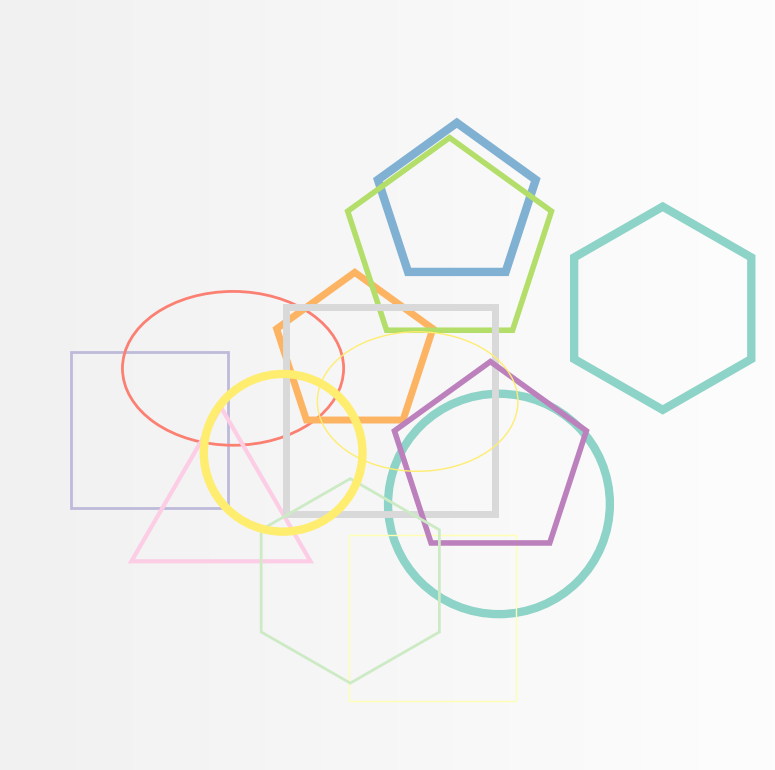[{"shape": "circle", "thickness": 3, "radius": 0.72, "center": [0.644, 0.346]}, {"shape": "hexagon", "thickness": 3, "radius": 0.66, "center": [0.855, 0.6]}, {"shape": "square", "thickness": 0.5, "radius": 0.54, "center": [0.558, 0.198]}, {"shape": "square", "thickness": 1, "radius": 0.51, "center": [0.193, 0.441]}, {"shape": "oval", "thickness": 1, "radius": 0.71, "center": [0.301, 0.522]}, {"shape": "pentagon", "thickness": 3, "radius": 0.54, "center": [0.589, 0.733]}, {"shape": "pentagon", "thickness": 2.5, "radius": 0.53, "center": [0.458, 0.54]}, {"shape": "pentagon", "thickness": 2, "radius": 0.69, "center": [0.58, 0.683]}, {"shape": "triangle", "thickness": 1.5, "radius": 0.67, "center": [0.285, 0.338]}, {"shape": "square", "thickness": 2.5, "radius": 0.67, "center": [0.504, 0.467]}, {"shape": "pentagon", "thickness": 2, "radius": 0.65, "center": [0.633, 0.4]}, {"shape": "hexagon", "thickness": 1, "radius": 0.66, "center": [0.452, 0.246]}, {"shape": "circle", "thickness": 3, "radius": 0.51, "center": [0.365, 0.412]}, {"shape": "oval", "thickness": 0.5, "radius": 0.65, "center": [0.539, 0.479]}]